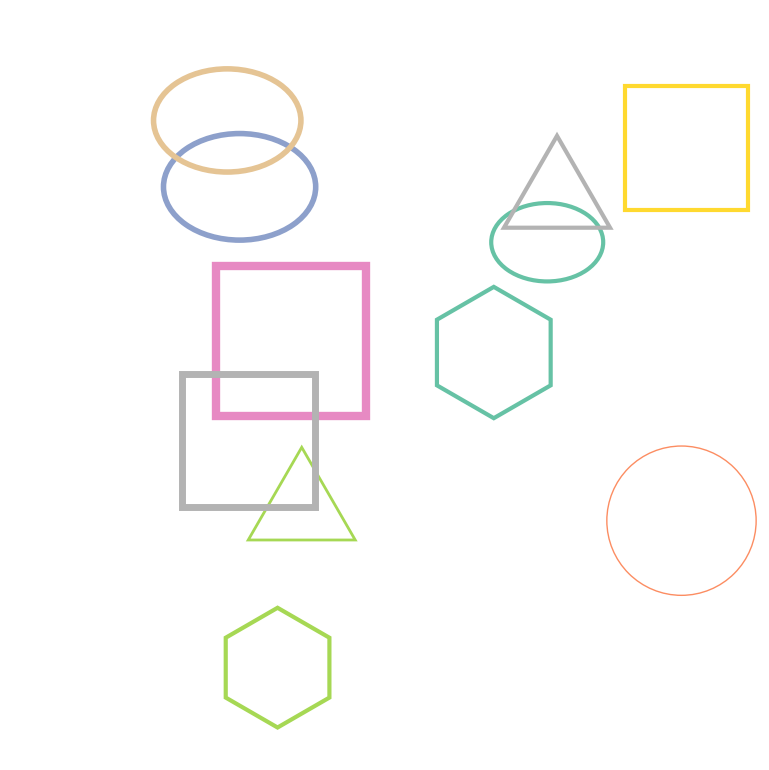[{"shape": "oval", "thickness": 1.5, "radius": 0.36, "center": [0.711, 0.685]}, {"shape": "hexagon", "thickness": 1.5, "radius": 0.43, "center": [0.641, 0.542]}, {"shape": "circle", "thickness": 0.5, "radius": 0.48, "center": [0.885, 0.324]}, {"shape": "oval", "thickness": 2, "radius": 0.49, "center": [0.311, 0.757]}, {"shape": "square", "thickness": 3, "radius": 0.49, "center": [0.378, 0.557]}, {"shape": "hexagon", "thickness": 1.5, "radius": 0.39, "center": [0.36, 0.133]}, {"shape": "triangle", "thickness": 1, "radius": 0.4, "center": [0.392, 0.339]}, {"shape": "square", "thickness": 1.5, "radius": 0.4, "center": [0.892, 0.808]}, {"shape": "oval", "thickness": 2, "radius": 0.48, "center": [0.295, 0.844]}, {"shape": "square", "thickness": 2.5, "radius": 0.43, "center": [0.323, 0.428]}, {"shape": "triangle", "thickness": 1.5, "radius": 0.4, "center": [0.723, 0.744]}]